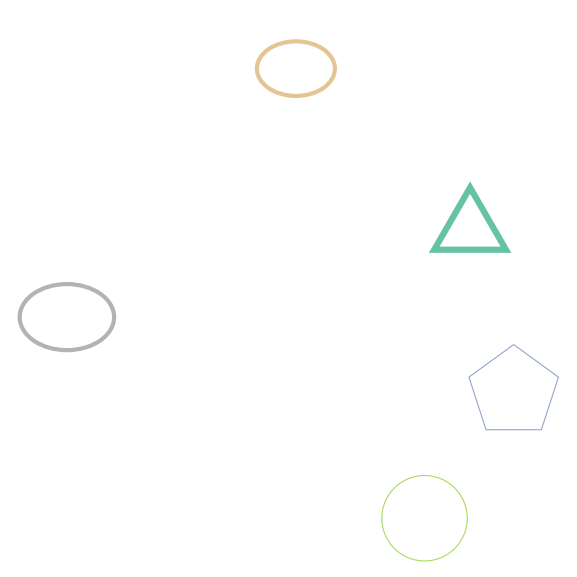[{"shape": "triangle", "thickness": 3, "radius": 0.36, "center": [0.814, 0.603]}, {"shape": "pentagon", "thickness": 0.5, "radius": 0.41, "center": [0.89, 0.321]}, {"shape": "circle", "thickness": 0.5, "radius": 0.37, "center": [0.735, 0.102]}, {"shape": "oval", "thickness": 2, "radius": 0.34, "center": [0.512, 0.88]}, {"shape": "oval", "thickness": 2, "radius": 0.41, "center": [0.116, 0.45]}]